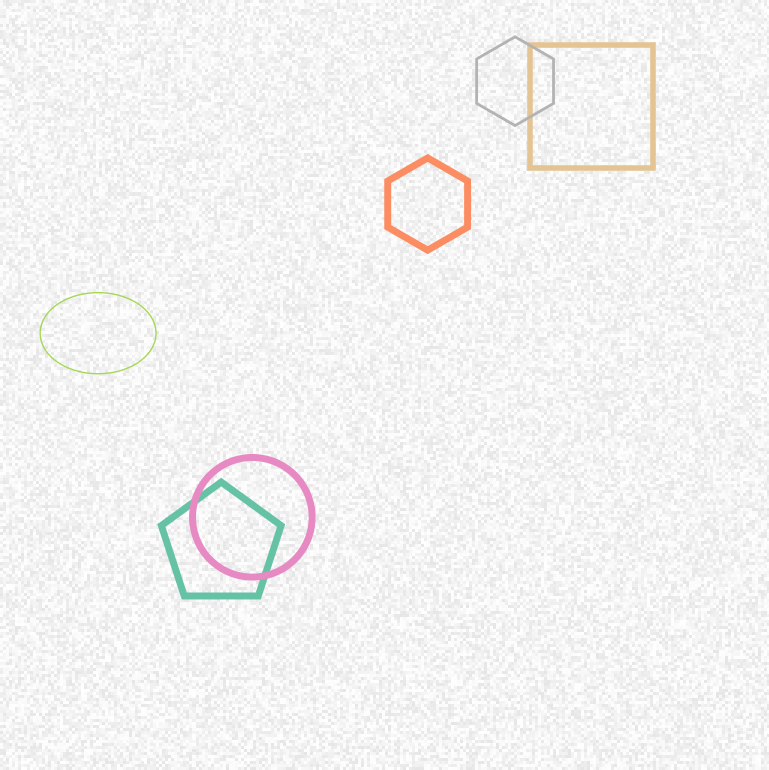[{"shape": "pentagon", "thickness": 2.5, "radius": 0.41, "center": [0.287, 0.292]}, {"shape": "hexagon", "thickness": 2.5, "radius": 0.3, "center": [0.555, 0.735]}, {"shape": "circle", "thickness": 2.5, "radius": 0.39, "center": [0.328, 0.328]}, {"shape": "oval", "thickness": 0.5, "radius": 0.38, "center": [0.127, 0.567]}, {"shape": "square", "thickness": 2, "radius": 0.4, "center": [0.769, 0.862]}, {"shape": "hexagon", "thickness": 1, "radius": 0.29, "center": [0.669, 0.895]}]